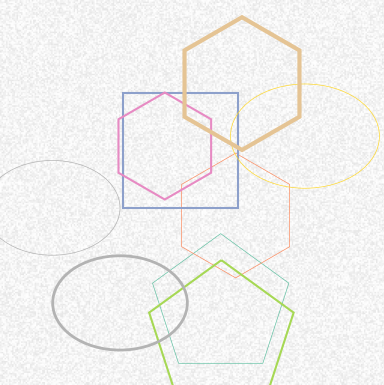[{"shape": "pentagon", "thickness": 0.5, "radius": 0.93, "center": [0.573, 0.207]}, {"shape": "hexagon", "thickness": 0.5, "radius": 0.81, "center": [0.612, 0.44]}, {"shape": "square", "thickness": 1.5, "radius": 0.75, "center": [0.468, 0.61]}, {"shape": "hexagon", "thickness": 1.5, "radius": 0.69, "center": [0.428, 0.621]}, {"shape": "pentagon", "thickness": 1.5, "radius": 0.99, "center": [0.575, 0.127]}, {"shape": "oval", "thickness": 0.5, "radius": 0.97, "center": [0.792, 0.646]}, {"shape": "hexagon", "thickness": 3, "radius": 0.86, "center": [0.629, 0.783]}, {"shape": "oval", "thickness": 2, "radius": 0.87, "center": [0.312, 0.213]}, {"shape": "oval", "thickness": 0.5, "radius": 0.88, "center": [0.136, 0.46]}]